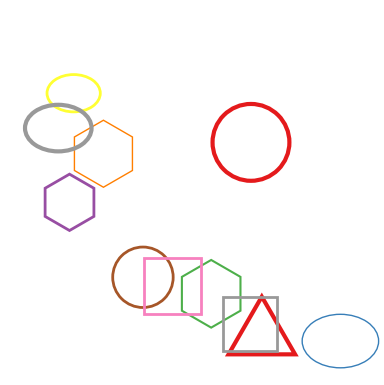[{"shape": "triangle", "thickness": 3, "radius": 0.5, "center": [0.68, 0.13]}, {"shape": "circle", "thickness": 3, "radius": 0.5, "center": [0.652, 0.63]}, {"shape": "oval", "thickness": 1, "radius": 0.5, "center": [0.884, 0.114]}, {"shape": "hexagon", "thickness": 1.5, "radius": 0.44, "center": [0.549, 0.237]}, {"shape": "hexagon", "thickness": 2, "radius": 0.37, "center": [0.181, 0.474]}, {"shape": "hexagon", "thickness": 1, "radius": 0.43, "center": [0.269, 0.601]}, {"shape": "oval", "thickness": 2, "radius": 0.35, "center": [0.191, 0.758]}, {"shape": "circle", "thickness": 2, "radius": 0.39, "center": [0.371, 0.28]}, {"shape": "square", "thickness": 2, "radius": 0.37, "center": [0.448, 0.257]}, {"shape": "square", "thickness": 2, "radius": 0.35, "center": [0.65, 0.159]}, {"shape": "oval", "thickness": 3, "radius": 0.43, "center": [0.151, 0.667]}]